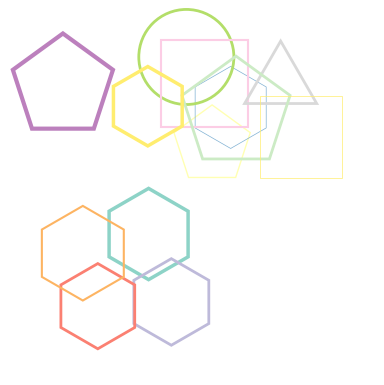[{"shape": "hexagon", "thickness": 2.5, "radius": 0.59, "center": [0.386, 0.392]}, {"shape": "pentagon", "thickness": 1, "radius": 0.52, "center": [0.551, 0.623]}, {"shape": "hexagon", "thickness": 2, "radius": 0.56, "center": [0.445, 0.216]}, {"shape": "hexagon", "thickness": 2, "radius": 0.55, "center": [0.254, 0.205]}, {"shape": "hexagon", "thickness": 0.5, "radius": 0.53, "center": [0.599, 0.721]}, {"shape": "hexagon", "thickness": 1.5, "radius": 0.61, "center": [0.215, 0.342]}, {"shape": "circle", "thickness": 2, "radius": 0.62, "center": [0.484, 0.852]}, {"shape": "square", "thickness": 1.5, "radius": 0.57, "center": [0.532, 0.784]}, {"shape": "triangle", "thickness": 2, "radius": 0.54, "center": [0.729, 0.785]}, {"shape": "pentagon", "thickness": 3, "radius": 0.68, "center": [0.163, 0.776]}, {"shape": "pentagon", "thickness": 2, "radius": 0.74, "center": [0.613, 0.707]}, {"shape": "square", "thickness": 0.5, "radius": 0.53, "center": [0.781, 0.645]}, {"shape": "hexagon", "thickness": 2.5, "radius": 0.52, "center": [0.384, 0.724]}]